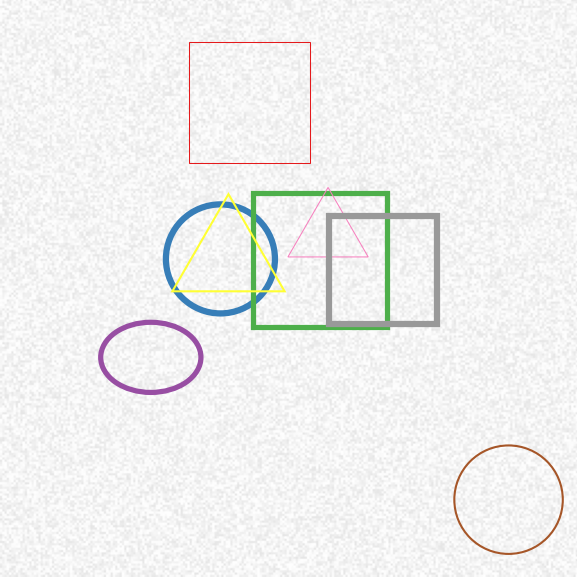[{"shape": "square", "thickness": 0.5, "radius": 0.52, "center": [0.433, 0.822]}, {"shape": "circle", "thickness": 3, "radius": 0.47, "center": [0.382, 0.551]}, {"shape": "square", "thickness": 2.5, "radius": 0.58, "center": [0.555, 0.549]}, {"shape": "oval", "thickness": 2.5, "radius": 0.43, "center": [0.261, 0.38]}, {"shape": "triangle", "thickness": 1, "radius": 0.56, "center": [0.396, 0.551]}, {"shape": "circle", "thickness": 1, "radius": 0.47, "center": [0.881, 0.134]}, {"shape": "triangle", "thickness": 0.5, "radius": 0.4, "center": [0.568, 0.594]}, {"shape": "square", "thickness": 3, "radius": 0.47, "center": [0.663, 0.531]}]